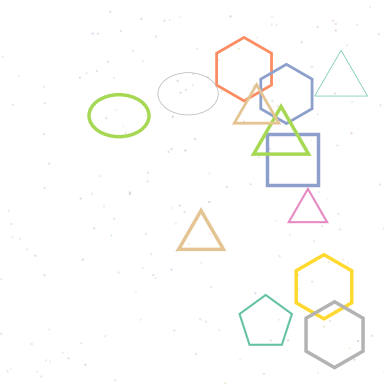[{"shape": "triangle", "thickness": 0.5, "radius": 0.4, "center": [0.886, 0.79]}, {"shape": "pentagon", "thickness": 1.5, "radius": 0.36, "center": [0.69, 0.162]}, {"shape": "hexagon", "thickness": 2, "radius": 0.41, "center": [0.634, 0.82]}, {"shape": "square", "thickness": 2.5, "radius": 0.33, "center": [0.761, 0.586]}, {"shape": "hexagon", "thickness": 2, "radius": 0.38, "center": [0.744, 0.756]}, {"shape": "triangle", "thickness": 1.5, "radius": 0.29, "center": [0.8, 0.452]}, {"shape": "oval", "thickness": 2.5, "radius": 0.39, "center": [0.309, 0.699]}, {"shape": "triangle", "thickness": 2.5, "radius": 0.41, "center": [0.73, 0.641]}, {"shape": "hexagon", "thickness": 2.5, "radius": 0.42, "center": [0.841, 0.255]}, {"shape": "triangle", "thickness": 2.5, "radius": 0.34, "center": [0.522, 0.386]}, {"shape": "triangle", "thickness": 2, "radius": 0.33, "center": [0.666, 0.713]}, {"shape": "hexagon", "thickness": 2.5, "radius": 0.43, "center": [0.869, 0.131]}, {"shape": "oval", "thickness": 0.5, "radius": 0.39, "center": [0.489, 0.756]}]